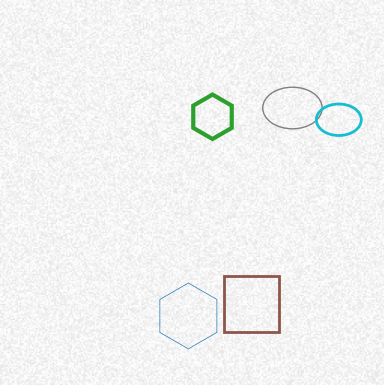[{"shape": "hexagon", "thickness": 0.5, "radius": 0.43, "center": [0.489, 0.179]}, {"shape": "hexagon", "thickness": 3, "radius": 0.29, "center": [0.552, 0.697]}, {"shape": "square", "thickness": 2, "radius": 0.36, "center": [0.652, 0.21]}, {"shape": "oval", "thickness": 1, "radius": 0.39, "center": [0.76, 0.719]}, {"shape": "oval", "thickness": 2, "radius": 0.29, "center": [0.88, 0.689]}]